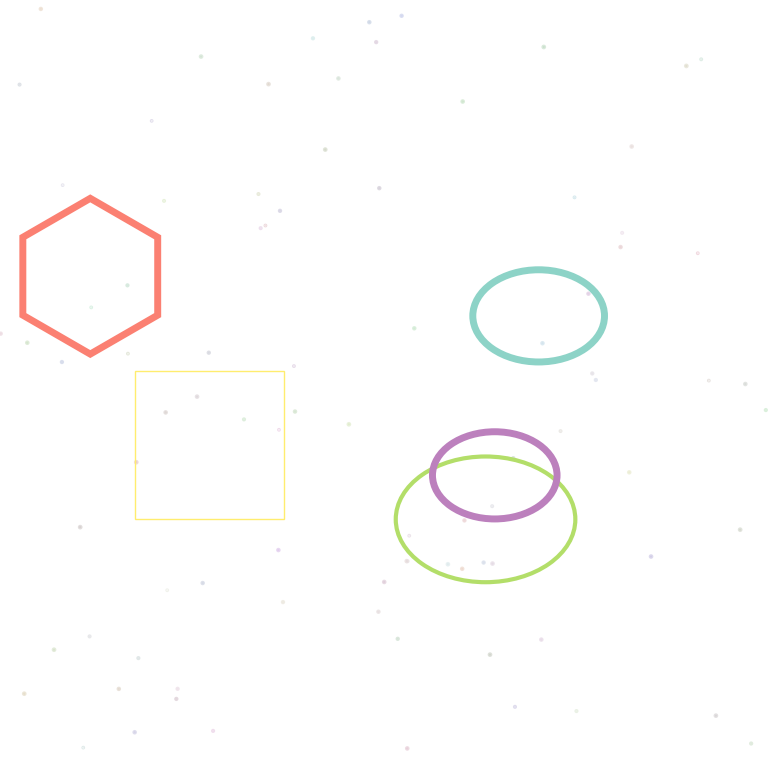[{"shape": "oval", "thickness": 2.5, "radius": 0.43, "center": [0.7, 0.59]}, {"shape": "hexagon", "thickness": 2.5, "radius": 0.51, "center": [0.117, 0.641]}, {"shape": "oval", "thickness": 1.5, "radius": 0.58, "center": [0.631, 0.326]}, {"shape": "oval", "thickness": 2.5, "radius": 0.4, "center": [0.643, 0.383]}, {"shape": "square", "thickness": 0.5, "radius": 0.48, "center": [0.272, 0.422]}]